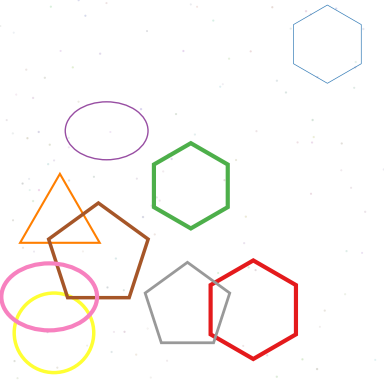[{"shape": "hexagon", "thickness": 3, "radius": 0.64, "center": [0.658, 0.196]}, {"shape": "hexagon", "thickness": 0.5, "radius": 0.51, "center": [0.85, 0.885]}, {"shape": "hexagon", "thickness": 3, "radius": 0.55, "center": [0.496, 0.517]}, {"shape": "oval", "thickness": 1, "radius": 0.54, "center": [0.277, 0.66]}, {"shape": "triangle", "thickness": 1.5, "radius": 0.6, "center": [0.156, 0.429]}, {"shape": "circle", "thickness": 2.5, "radius": 0.52, "center": [0.14, 0.136]}, {"shape": "pentagon", "thickness": 2.5, "radius": 0.68, "center": [0.256, 0.337]}, {"shape": "oval", "thickness": 3, "radius": 0.62, "center": [0.128, 0.229]}, {"shape": "pentagon", "thickness": 2, "radius": 0.58, "center": [0.487, 0.203]}]